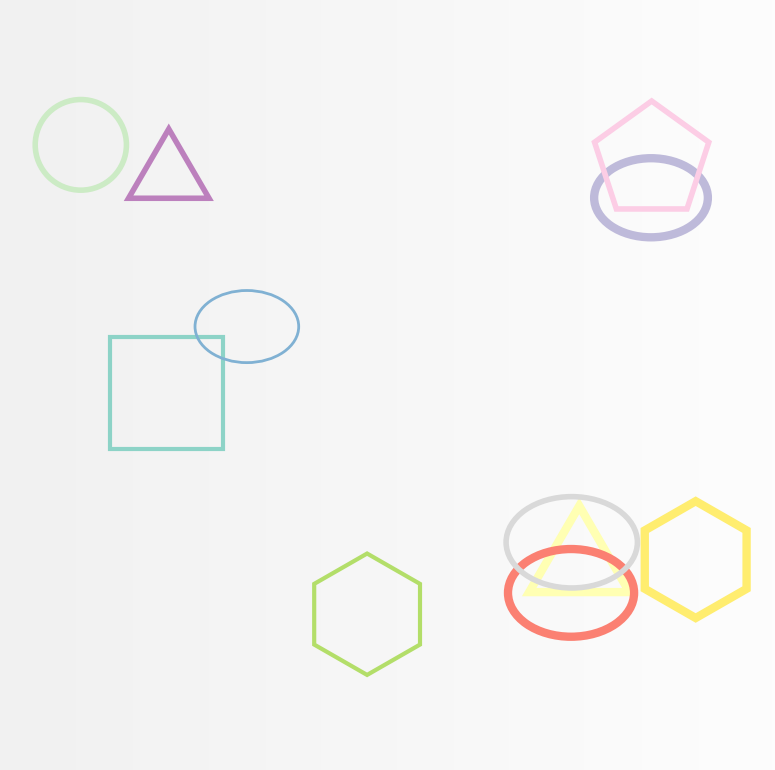[{"shape": "square", "thickness": 1.5, "radius": 0.36, "center": [0.215, 0.49]}, {"shape": "triangle", "thickness": 3, "radius": 0.37, "center": [0.747, 0.268]}, {"shape": "oval", "thickness": 3, "radius": 0.37, "center": [0.84, 0.743]}, {"shape": "oval", "thickness": 3, "radius": 0.41, "center": [0.737, 0.23]}, {"shape": "oval", "thickness": 1, "radius": 0.33, "center": [0.319, 0.576]}, {"shape": "hexagon", "thickness": 1.5, "radius": 0.39, "center": [0.474, 0.202]}, {"shape": "pentagon", "thickness": 2, "radius": 0.39, "center": [0.841, 0.791]}, {"shape": "oval", "thickness": 2, "radius": 0.42, "center": [0.738, 0.296]}, {"shape": "triangle", "thickness": 2, "radius": 0.3, "center": [0.218, 0.772]}, {"shape": "circle", "thickness": 2, "radius": 0.29, "center": [0.104, 0.812]}, {"shape": "hexagon", "thickness": 3, "radius": 0.38, "center": [0.898, 0.273]}]